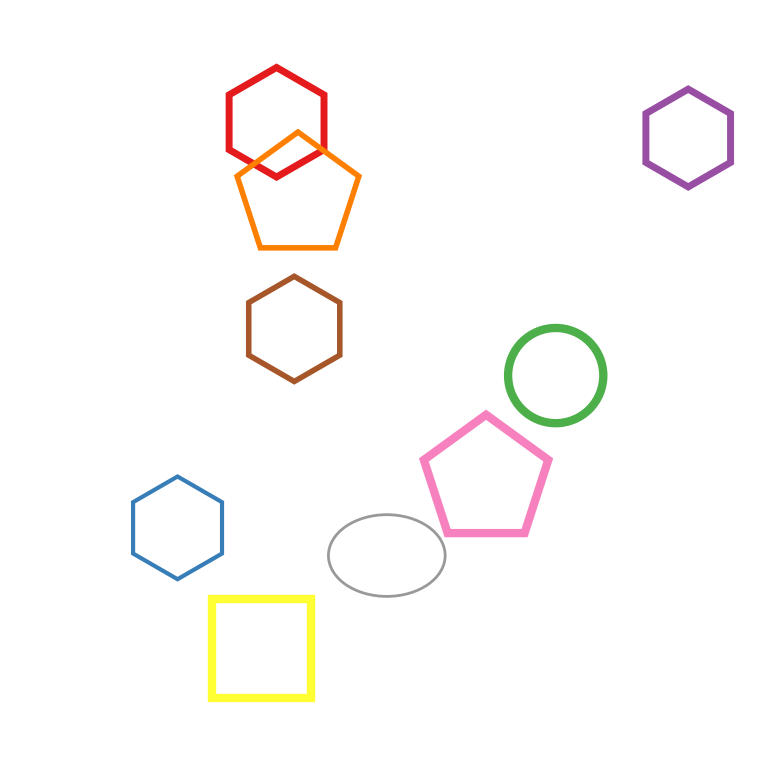[{"shape": "hexagon", "thickness": 2.5, "radius": 0.36, "center": [0.359, 0.841]}, {"shape": "hexagon", "thickness": 1.5, "radius": 0.33, "center": [0.231, 0.314]}, {"shape": "circle", "thickness": 3, "radius": 0.31, "center": [0.722, 0.512]}, {"shape": "hexagon", "thickness": 2.5, "radius": 0.32, "center": [0.894, 0.821]}, {"shape": "pentagon", "thickness": 2, "radius": 0.42, "center": [0.387, 0.745]}, {"shape": "square", "thickness": 3, "radius": 0.32, "center": [0.34, 0.158]}, {"shape": "hexagon", "thickness": 2, "radius": 0.34, "center": [0.382, 0.573]}, {"shape": "pentagon", "thickness": 3, "radius": 0.42, "center": [0.631, 0.376]}, {"shape": "oval", "thickness": 1, "radius": 0.38, "center": [0.502, 0.279]}]